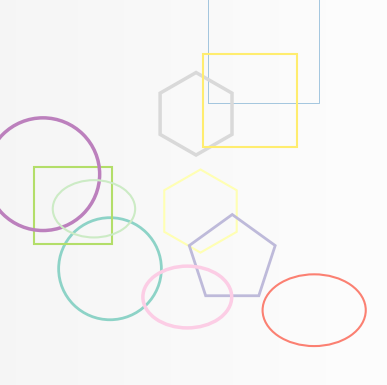[{"shape": "circle", "thickness": 2, "radius": 0.66, "center": [0.284, 0.302]}, {"shape": "hexagon", "thickness": 1.5, "radius": 0.54, "center": [0.517, 0.452]}, {"shape": "pentagon", "thickness": 2, "radius": 0.58, "center": [0.599, 0.326]}, {"shape": "oval", "thickness": 1.5, "radius": 0.67, "center": [0.811, 0.194]}, {"shape": "square", "thickness": 0.5, "radius": 0.71, "center": [0.68, 0.875]}, {"shape": "square", "thickness": 1.5, "radius": 0.5, "center": [0.187, 0.466]}, {"shape": "oval", "thickness": 2.5, "radius": 0.57, "center": [0.483, 0.229]}, {"shape": "hexagon", "thickness": 2.5, "radius": 0.54, "center": [0.506, 0.704]}, {"shape": "circle", "thickness": 2.5, "radius": 0.73, "center": [0.111, 0.548]}, {"shape": "oval", "thickness": 1.5, "radius": 0.53, "center": [0.242, 0.458]}, {"shape": "square", "thickness": 1.5, "radius": 0.61, "center": [0.645, 0.739]}]